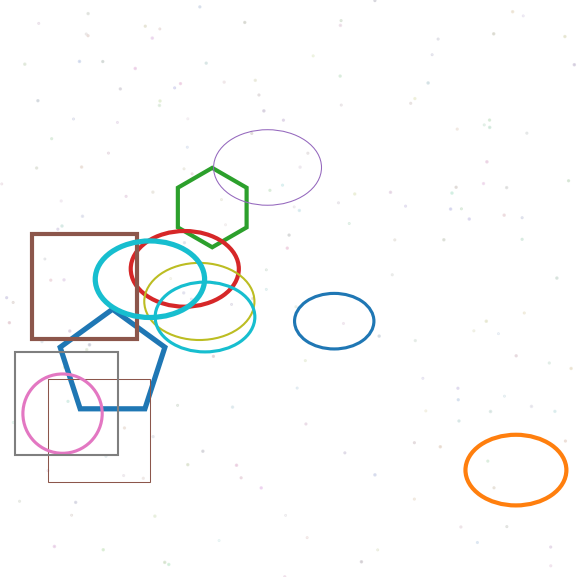[{"shape": "oval", "thickness": 1.5, "radius": 0.34, "center": [0.579, 0.443]}, {"shape": "pentagon", "thickness": 2.5, "radius": 0.48, "center": [0.195, 0.368]}, {"shape": "oval", "thickness": 2, "radius": 0.44, "center": [0.893, 0.185]}, {"shape": "hexagon", "thickness": 2, "radius": 0.34, "center": [0.367, 0.64]}, {"shape": "oval", "thickness": 2, "radius": 0.47, "center": [0.32, 0.534]}, {"shape": "oval", "thickness": 0.5, "radius": 0.47, "center": [0.463, 0.709]}, {"shape": "square", "thickness": 0.5, "radius": 0.44, "center": [0.171, 0.254]}, {"shape": "square", "thickness": 2, "radius": 0.45, "center": [0.146, 0.503]}, {"shape": "circle", "thickness": 1.5, "radius": 0.34, "center": [0.108, 0.283]}, {"shape": "square", "thickness": 1, "radius": 0.45, "center": [0.115, 0.301]}, {"shape": "oval", "thickness": 1, "radius": 0.48, "center": [0.345, 0.477]}, {"shape": "oval", "thickness": 1.5, "radius": 0.43, "center": [0.355, 0.45]}, {"shape": "oval", "thickness": 2.5, "radius": 0.47, "center": [0.26, 0.516]}]